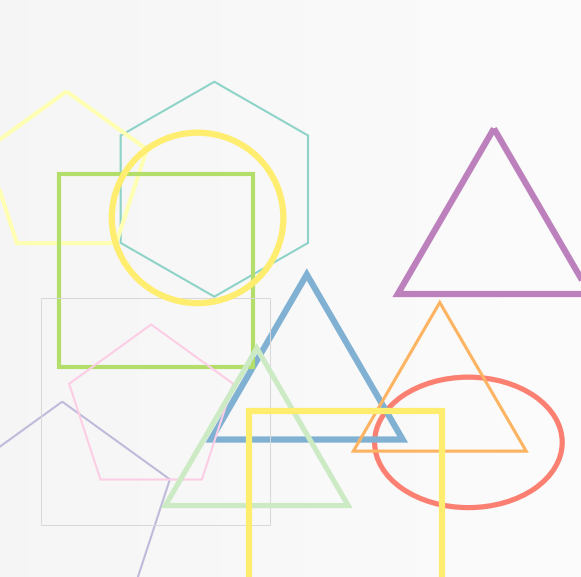[{"shape": "hexagon", "thickness": 1, "radius": 0.93, "center": [0.369, 0.672]}, {"shape": "pentagon", "thickness": 2, "radius": 0.73, "center": [0.114, 0.696]}, {"shape": "pentagon", "thickness": 1, "radius": 0.97, "center": [0.107, 0.109]}, {"shape": "oval", "thickness": 2.5, "radius": 0.81, "center": [0.806, 0.233]}, {"shape": "triangle", "thickness": 3, "radius": 0.95, "center": [0.528, 0.333]}, {"shape": "triangle", "thickness": 1.5, "radius": 0.86, "center": [0.757, 0.304]}, {"shape": "square", "thickness": 2, "radius": 0.84, "center": [0.268, 0.53]}, {"shape": "pentagon", "thickness": 1, "radius": 0.74, "center": [0.26, 0.289]}, {"shape": "square", "thickness": 0.5, "radius": 0.98, "center": [0.268, 0.286]}, {"shape": "triangle", "thickness": 3, "radius": 0.96, "center": [0.85, 0.586]}, {"shape": "triangle", "thickness": 2.5, "radius": 0.91, "center": [0.442, 0.215]}, {"shape": "circle", "thickness": 3, "radius": 0.74, "center": [0.34, 0.622]}, {"shape": "square", "thickness": 3, "radius": 0.83, "center": [0.594, 0.121]}]